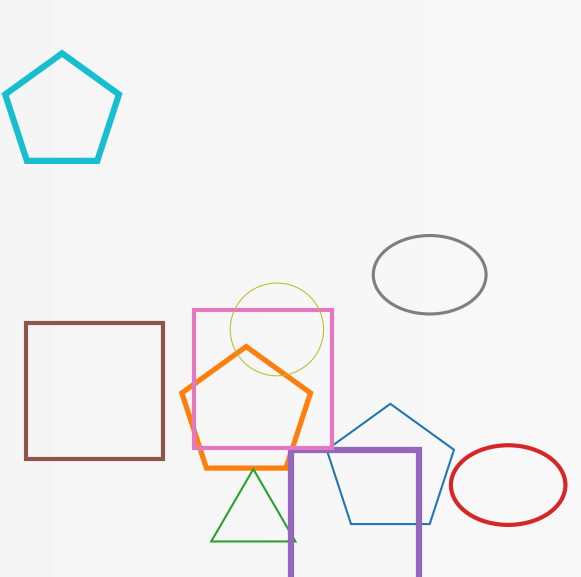[{"shape": "pentagon", "thickness": 1, "radius": 0.58, "center": [0.672, 0.185]}, {"shape": "pentagon", "thickness": 2.5, "radius": 0.58, "center": [0.424, 0.283]}, {"shape": "triangle", "thickness": 1, "radius": 0.42, "center": [0.436, 0.103]}, {"shape": "oval", "thickness": 2, "radius": 0.49, "center": [0.874, 0.159]}, {"shape": "square", "thickness": 3, "radius": 0.55, "center": [0.611, 0.109]}, {"shape": "square", "thickness": 2, "radius": 0.59, "center": [0.163, 0.322]}, {"shape": "square", "thickness": 2, "radius": 0.6, "center": [0.452, 0.343]}, {"shape": "oval", "thickness": 1.5, "radius": 0.49, "center": [0.739, 0.523]}, {"shape": "circle", "thickness": 0.5, "radius": 0.4, "center": [0.476, 0.429]}, {"shape": "pentagon", "thickness": 3, "radius": 0.51, "center": [0.107, 0.804]}]